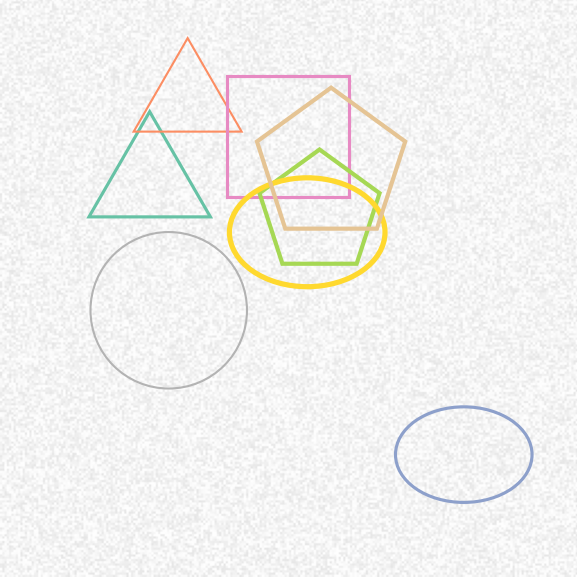[{"shape": "triangle", "thickness": 1.5, "radius": 0.61, "center": [0.259, 0.684]}, {"shape": "triangle", "thickness": 1, "radius": 0.54, "center": [0.325, 0.825]}, {"shape": "oval", "thickness": 1.5, "radius": 0.59, "center": [0.803, 0.212]}, {"shape": "square", "thickness": 1.5, "radius": 0.53, "center": [0.498, 0.763]}, {"shape": "pentagon", "thickness": 2, "radius": 0.55, "center": [0.553, 0.631]}, {"shape": "oval", "thickness": 2.5, "radius": 0.67, "center": [0.532, 0.597]}, {"shape": "pentagon", "thickness": 2, "radius": 0.67, "center": [0.573, 0.712]}, {"shape": "circle", "thickness": 1, "radius": 0.68, "center": [0.292, 0.462]}]